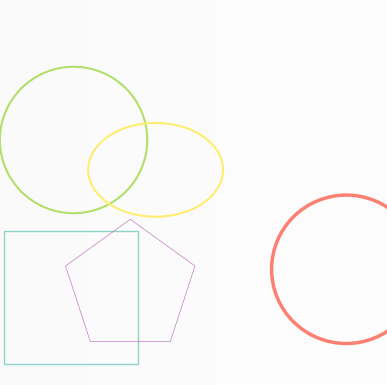[{"shape": "square", "thickness": 1, "radius": 0.86, "center": [0.184, 0.228]}, {"shape": "circle", "thickness": 2.5, "radius": 0.96, "center": [0.894, 0.301]}, {"shape": "circle", "thickness": 1.5, "radius": 0.95, "center": [0.19, 0.636]}, {"shape": "pentagon", "thickness": 0.5, "radius": 0.88, "center": [0.336, 0.255]}, {"shape": "oval", "thickness": 1.5, "radius": 0.87, "center": [0.402, 0.559]}]